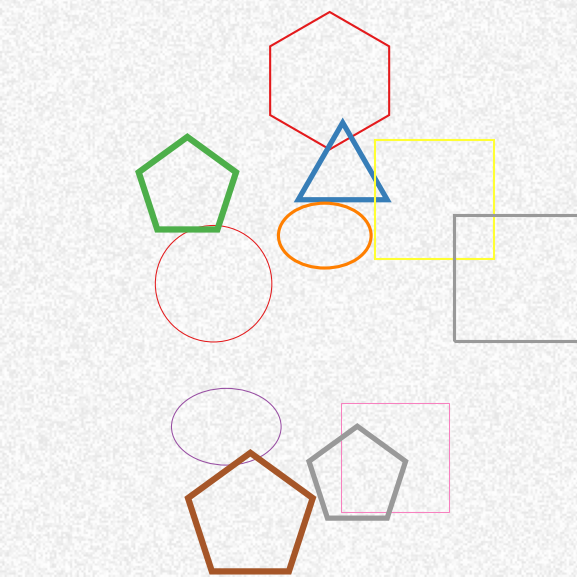[{"shape": "hexagon", "thickness": 1, "radius": 0.59, "center": [0.571, 0.859]}, {"shape": "circle", "thickness": 0.5, "radius": 0.5, "center": [0.37, 0.508]}, {"shape": "triangle", "thickness": 2.5, "radius": 0.44, "center": [0.593, 0.698]}, {"shape": "pentagon", "thickness": 3, "radius": 0.44, "center": [0.324, 0.673]}, {"shape": "oval", "thickness": 0.5, "radius": 0.47, "center": [0.392, 0.26]}, {"shape": "oval", "thickness": 1.5, "radius": 0.4, "center": [0.562, 0.591]}, {"shape": "square", "thickness": 1, "radius": 0.52, "center": [0.752, 0.654]}, {"shape": "pentagon", "thickness": 3, "radius": 0.57, "center": [0.434, 0.102]}, {"shape": "square", "thickness": 0.5, "radius": 0.47, "center": [0.684, 0.207]}, {"shape": "square", "thickness": 1.5, "radius": 0.54, "center": [0.896, 0.518]}, {"shape": "pentagon", "thickness": 2.5, "radius": 0.44, "center": [0.619, 0.173]}]